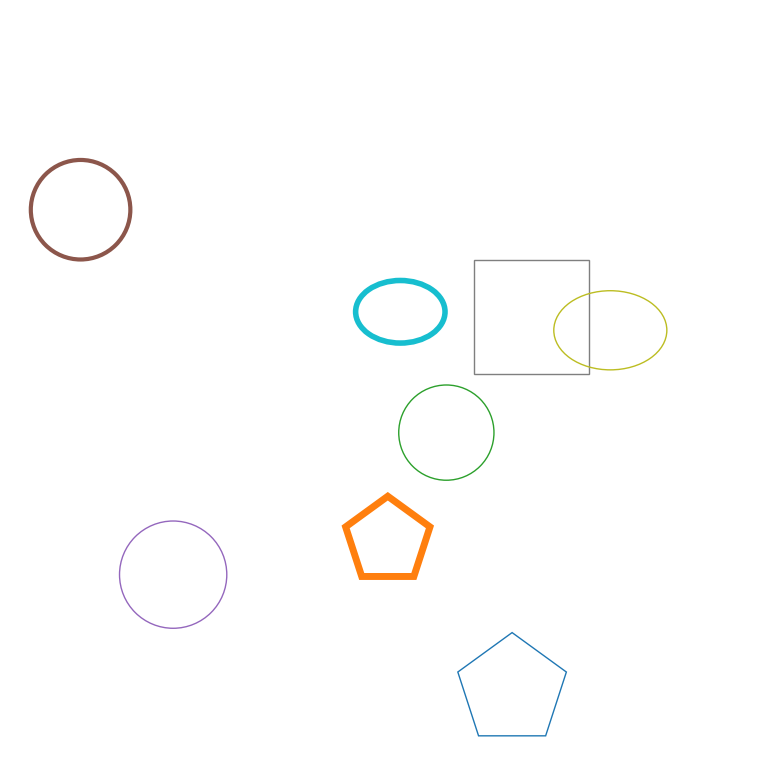[{"shape": "pentagon", "thickness": 0.5, "radius": 0.37, "center": [0.665, 0.104]}, {"shape": "pentagon", "thickness": 2.5, "radius": 0.29, "center": [0.504, 0.298]}, {"shape": "circle", "thickness": 0.5, "radius": 0.31, "center": [0.58, 0.438]}, {"shape": "circle", "thickness": 0.5, "radius": 0.35, "center": [0.225, 0.254]}, {"shape": "circle", "thickness": 1.5, "radius": 0.32, "center": [0.105, 0.728]}, {"shape": "square", "thickness": 0.5, "radius": 0.37, "center": [0.69, 0.589]}, {"shape": "oval", "thickness": 0.5, "radius": 0.37, "center": [0.793, 0.571]}, {"shape": "oval", "thickness": 2, "radius": 0.29, "center": [0.52, 0.595]}]